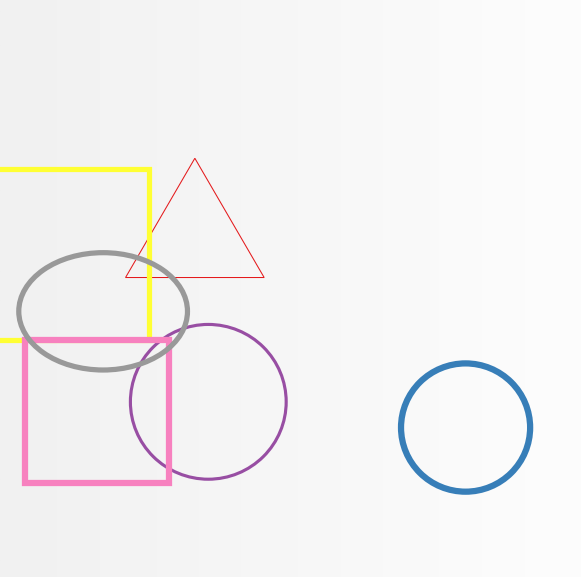[{"shape": "triangle", "thickness": 0.5, "radius": 0.69, "center": [0.335, 0.587]}, {"shape": "circle", "thickness": 3, "radius": 0.56, "center": [0.801, 0.259]}, {"shape": "circle", "thickness": 1.5, "radius": 0.67, "center": [0.358, 0.303]}, {"shape": "square", "thickness": 2.5, "radius": 0.74, "center": [0.108, 0.558]}, {"shape": "square", "thickness": 3, "radius": 0.62, "center": [0.167, 0.286]}, {"shape": "oval", "thickness": 2.5, "radius": 0.73, "center": [0.177, 0.46]}]